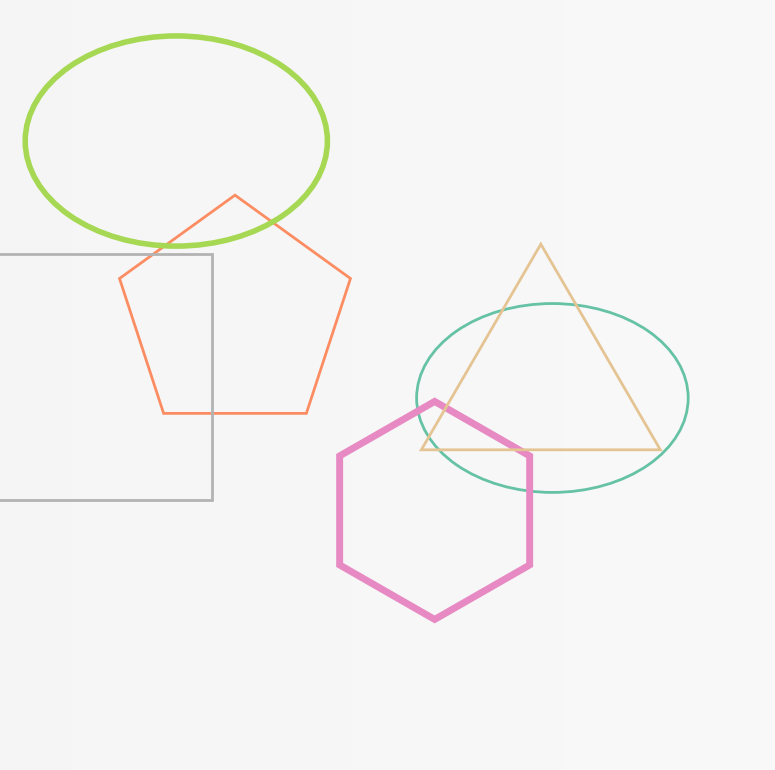[{"shape": "oval", "thickness": 1, "radius": 0.88, "center": [0.713, 0.483]}, {"shape": "pentagon", "thickness": 1, "radius": 0.78, "center": [0.303, 0.59]}, {"shape": "hexagon", "thickness": 2.5, "radius": 0.71, "center": [0.561, 0.337]}, {"shape": "oval", "thickness": 2, "radius": 0.97, "center": [0.227, 0.817]}, {"shape": "triangle", "thickness": 1, "radius": 0.89, "center": [0.698, 0.505]}, {"shape": "square", "thickness": 1, "radius": 0.8, "center": [0.114, 0.511]}]